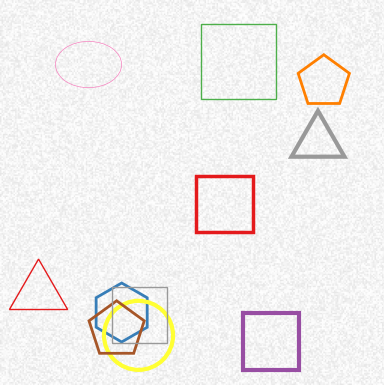[{"shape": "square", "thickness": 2.5, "radius": 0.37, "center": [0.583, 0.47]}, {"shape": "triangle", "thickness": 1, "radius": 0.44, "center": [0.1, 0.24]}, {"shape": "hexagon", "thickness": 2, "radius": 0.38, "center": [0.316, 0.188]}, {"shape": "square", "thickness": 1, "radius": 0.49, "center": [0.619, 0.839]}, {"shape": "square", "thickness": 3, "radius": 0.37, "center": [0.703, 0.113]}, {"shape": "pentagon", "thickness": 2, "radius": 0.35, "center": [0.841, 0.788]}, {"shape": "circle", "thickness": 3, "radius": 0.45, "center": [0.36, 0.129]}, {"shape": "pentagon", "thickness": 2, "radius": 0.38, "center": [0.303, 0.143]}, {"shape": "oval", "thickness": 0.5, "radius": 0.43, "center": [0.23, 0.832]}, {"shape": "square", "thickness": 1, "radius": 0.36, "center": [0.362, 0.182]}, {"shape": "triangle", "thickness": 3, "radius": 0.4, "center": [0.826, 0.633]}]